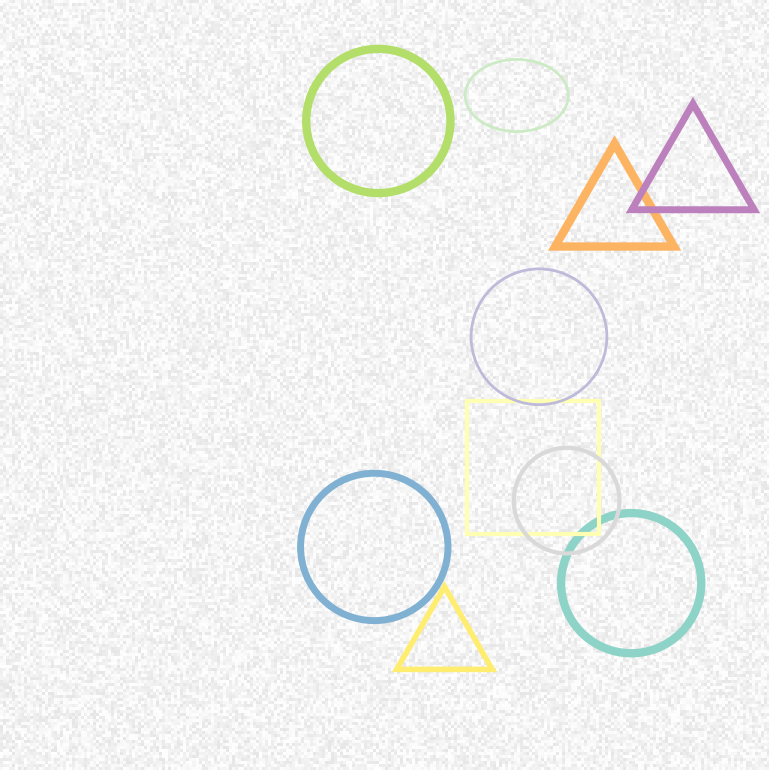[{"shape": "circle", "thickness": 3, "radius": 0.46, "center": [0.82, 0.243]}, {"shape": "square", "thickness": 1.5, "radius": 0.43, "center": [0.692, 0.393]}, {"shape": "circle", "thickness": 1, "radius": 0.44, "center": [0.7, 0.563]}, {"shape": "circle", "thickness": 2.5, "radius": 0.48, "center": [0.486, 0.29]}, {"shape": "triangle", "thickness": 3, "radius": 0.45, "center": [0.798, 0.724]}, {"shape": "circle", "thickness": 3, "radius": 0.47, "center": [0.491, 0.843]}, {"shape": "circle", "thickness": 1.5, "radius": 0.34, "center": [0.736, 0.35]}, {"shape": "triangle", "thickness": 2.5, "radius": 0.46, "center": [0.9, 0.774]}, {"shape": "oval", "thickness": 1, "radius": 0.33, "center": [0.671, 0.876]}, {"shape": "triangle", "thickness": 2, "radius": 0.36, "center": [0.577, 0.166]}]